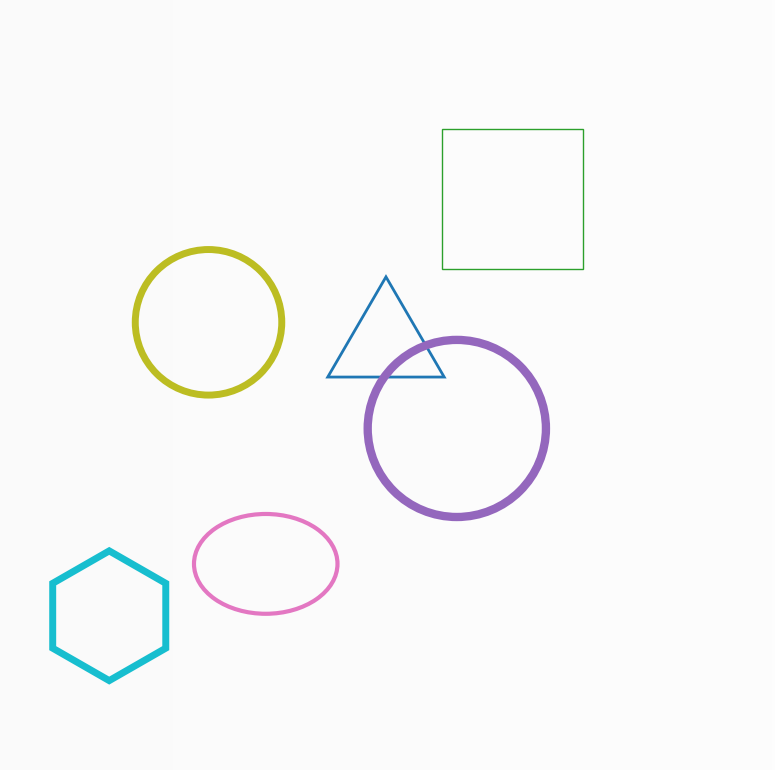[{"shape": "triangle", "thickness": 1, "radius": 0.43, "center": [0.498, 0.554]}, {"shape": "square", "thickness": 0.5, "radius": 0.45, "center": [0.661, 0.741]}, {"shape": "circle", "thickness": 3, "radius": 0.57, "center": [0.589, 0.444]}, {"shape": "oval", "thickness": 1.5, "radius": 0.46, "center": [0.343, 0.268]}, {"shape": "circle", "thickness": 2.5, "radius": 0.47, "center": [0.269, 0.581]}, {"shape": "hexagon", "thickness": 2.5, "radius": 0.42, "center": [0.141, 0.2]}]